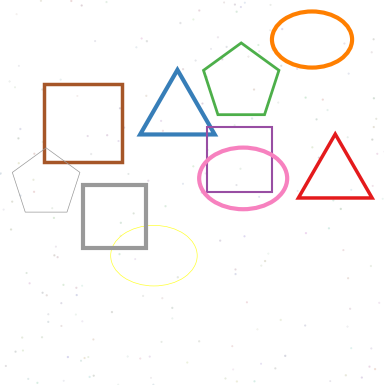[{"shape": "triangle", "thickness": 2.5, "radius": 0.55, "center": [0.871, 0.541]}, {"shape": "triangle", "thickness": 3, "radius": 0.56, "center": [0.461, 0.707]}, {"shape": "pentagon", "thickness": 2, "radius": 0.51, "center": [0.627, 0.785]}, {"shape": "square", "thickness": 1.5, "radius": 0.42, "center": [0.623, 0.586]}, {"shape": "oval", "thickness": 3, "radius": 0.52, "center": [0.81, 0.897]}, {"shape": "oval", "thickness": 0.5, "radius": 0.56, "center": [0.4, 0.336]}, {"shape": "square", "thickness": 2.5, "radius": 0.5, "center": [0.215, 0.681]}, {"shape": "oval", "thickness": 3, "radius": 0.57, "center": [0.632, 0.537]}, {"shape": "pentagon", "thickness": 0.5, "radius": 0.46, "center": [0.12, 0.524]}, {"shape": "square", "thickness": 3, "radius": 0.41, "center": [0.297, 0.438]}]